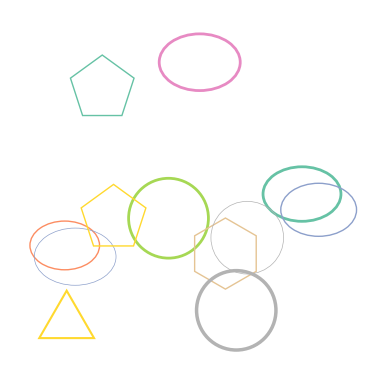[{"shape": "pentagon", "thickness": 1, "radius": 0.43, "center": [0.266, 0.77]}, {"shape": "oval", "thickness": 2, "radius": 0.51, "center": [0.784, 0.496]}, {"shape": "oval", "thickness": 1, "radius": 0.45, "center": [0.168, 0.363]}, {"shape": "oval", "thickness": 1, "radius": 0.49, "center": [0.828, 0.455]}, {"shape": "oval", "thickness": 0.5, "radius": 0.53, "center": [0.195, 0.333]}, {"shape": "oval", "thickness": 2, "radius": 0.53, "center": [0.519, 0.838]}, {"shape": "circle", "thickness": 2, "radius": 0.52, "center": [0.438, 0.433]}, {"shape": "pentagon", "thickness": 1, "radius": 0.44, "center": [0.295, 0.433]}, {"shape": "triangle", "thickness": 1.5, "radius": 0.41, "center": [0.173, 0.163]}, {"shape": "hexagon", "thickness": 1, "radius": 0.46, "center": [0.586, 0.341]}, {"shape": "circle", "thickness": 2.5, "radius": 0.52, "center": [0.614, 0.194]}, {"shape": "circle", "thickness": 0.5, "radius": 0.47, "center": [0.642, 0.383]}]